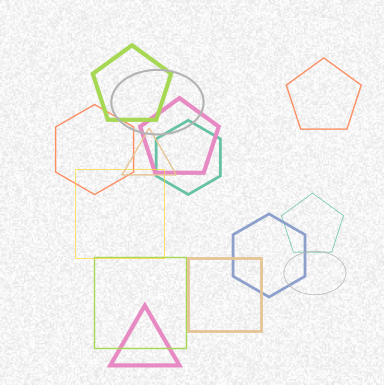[{"shape": "pentagon", "thickness": 0.5, "radius": 0.42, "center": [0.812, 0.414]}, {"shape": "hexagon", "thickness": 2, "radius": 0.48, "center": [0.489, 0.591]}, {"shape": "pentagon", "thickness": 1, "radius": 0.51, "center": [0.841, 0.747]}, {"shape": "hexagon", "thickness": 1, "radius": 0.58, "center": [0.246, 0.612]}, {"shape": "hexagon", "thickness": 2, "radius": 0.54, "center": [0.699, 0.336]}, {"shape": "pentagon", "thickness": 3, "radius": 0.54, "center": [0.466, 0.638]}, {"shape": "triangle", "thickness": 3, "radius": 0.52, "center": [0.376, 0.103]}, {"shape": "square", "thickness": 1, "radius": 0.59, "center": [0.364, 0.214]}, {"shape": "pentagon", "thickness": 3, "radius": 0.54, "center": [0.343, 0.775]}, {"shape": "square", "thickness": 0.5, "radius": 0.58, "center": [0.31, 0.446]}, {"shape": "square", "thickness": 2, "radius": 0.47, "center": [0.584, 0.236]}, {"shape": "triangle", "thickness": 1, "radius": 0.41, "center": [0.388, 0.586]}, {"shape": "oval", "thickness": 0.5, "radius": 0.4, "center": [0.818, 0.291]}, {"shape": "oval", "thickness": 1.5, "radius": 0.6, "center": [0.409, 0.735]}]